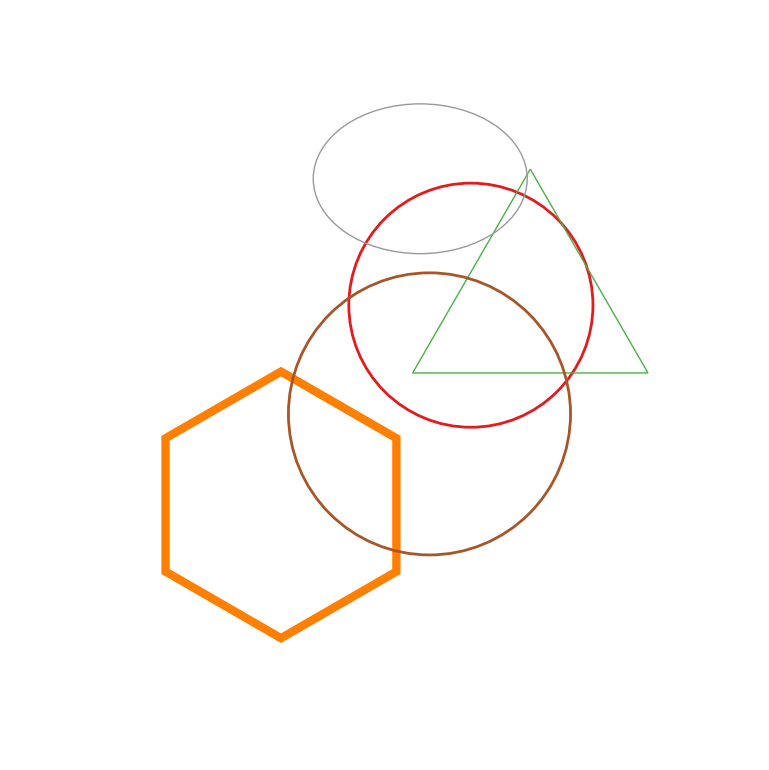[{"shape": "circle", "thickness": 1, "radius": 0.79, "center": [0.612, 0.604]}, {"shape": "triangle", "thickness": 0.5, "radius": 0.88, "center": [0.689, 0.604]}, {"shape": "hexagon", "thickness": 3, "radius": 0.87, "center": [0.365, 0.344]}, {"shape": "circle", "thickness": 1, "radius": 0.92, "center": [0.558, 0.462]}, {"shape": "oval", "thickness": 0.5, "radius": 0.69, "center": [0.546, 0.768]}]